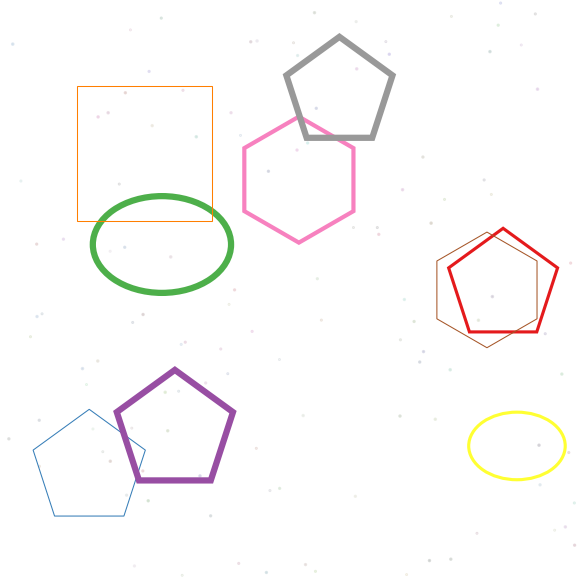[{"shape": "pentagon", "thickness": 1.5, "radius": 0.5, "center": [0.871, 0.505]}, {"shape": "pentagon", "thickness": 0.5, "radius": 0.51, "center": [0.155, 0.188]}, {"shape": "oval", "thickness": 3, "radius": 0.6, "center": [0.28, 0.576]}, {"shape": "pentagon", "thickness": 3, "radius": 0.53, "center": [0.303, 0.253]}, {"shape": "square", "thickness": 0.5, "radius": 0.59, "center": [0.25, 0.733]}, {"shape": "oval", "thickness": 1.5, "radius": 0.42, "center": [0.895, 0.227]}, {"shape": "hexagon", "thickness": 0.5, "radius": 0.5, "center": [0.843, 0.497]}, {"shape": "hexagon", "thickness": 2, "radius": 0.55, "center": [0.518, 0.688]}, {"shape": "pentagon", "thickness": 3, "radius": 0.48, "center": [0.588, 0.839]}]